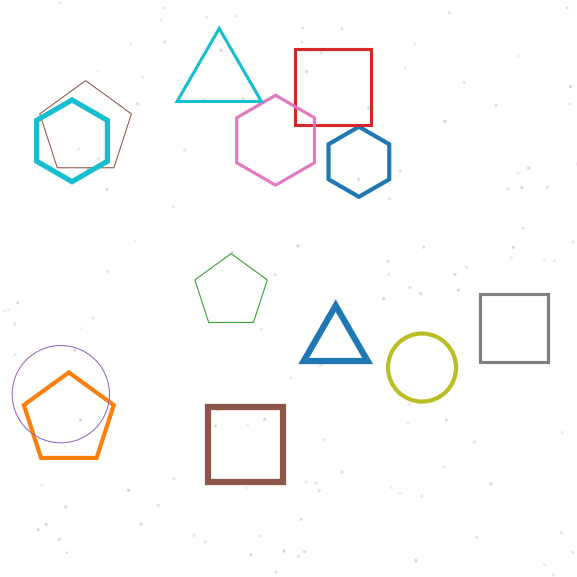[{"shape": "triangle", "thickness": 3, "radius": 0.32, "center": [0.581, 0.406]}, {"shape": "hexagon", "thickness": 2, "radius": 0.3, "center": [0.621, 0.719]}, {"shape": "pentagon", "thickness": 2, "radius": 0.41, "center": [0.119, 0.272]}, {"shape": "pentagon", "thickness": 0.5, "radius": 0.33, "center": [0.4, 0.494]}, {"shape": "square", "thickness": 1.5, "radius": 0.33, "center": [0.576, 0.848]}, {"shape": "circle", "thickness": 0.5, "radius": 0.42, "center": [0.105, 0.317]}, {"shape": "pentagon", "thickness": 0.5, "radius": 0.42, "center": [0.148, 0.776]}, {"shape": "square", "thickness": 3, "radius": 0.32, "center": [0.426, 0.229]}, {"shape": "hexagon", "thickness": 1.5, "radius": 0.39, "center": [0.477, 0.756]}, {"shape": "square", "thickness": 1.5, "radius": 0.29, "center": [0.89, 0.431]}, {"shape": "circle", "thickness": 2, "radius": 0.29, "center": [0.731, 0.363]}, {"shape": "triangle", "thickness": 1.5, "radius": 0.42, "center": [0.38, 0.866]}, {"shape": "hexagon", "thickness": 2.5, "radius": 0.35, "center": [0.125, 0.755]}]